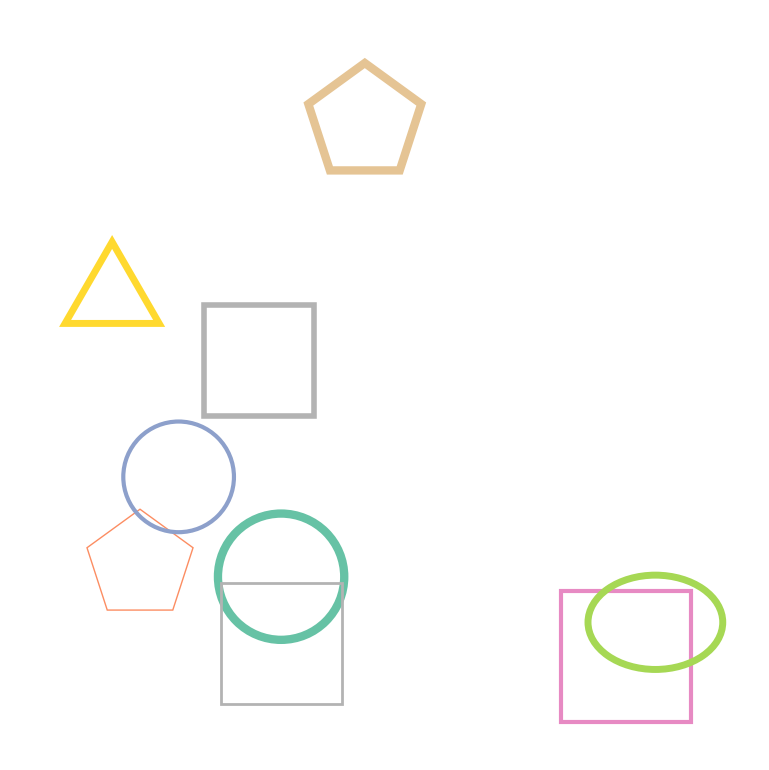[{"shape": "circle", "thickness": 3, "radius": 0.41, "center": [0.365, 0.251]}, {"shape": "pentagon", "thickness": 0.5, "radius": 0.36, "center": [0.182, 0.266]}, {"shape": "circle", "thickness": 1.5, "radius": 0.36, "center": [0.232, 0.381]}, {"shape": "square", "thickness": 1.5, "radius": 0.42, "center": [0.813, 0.147]}, {"shape": "oval", "thickness": 2.5, "radius": 0.44, "center": [0.851, 0.192]}, {"shape": "triangle", "thickness": 2.5, "radius": 0.35, "center": [0.146, 0.615]}, {"shape": "pentagon", "thickness": 3, "radius": 0.39, "center": [0.474, 0.841]}, {"shape": "square", "thickness": 1, "radius": 0.39, "center": [0.365, 0.165]}, {"shape": "square", "thickness": 2, "radius": 0.36, "center": [0.336, 0.532]}]